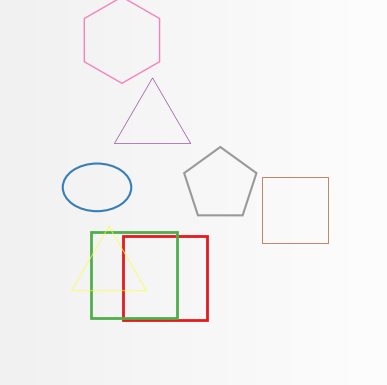[{"shape": "square", "thickness": 2, "radius": 0.54, "center": [0.427, 0.278]}, {"shape": "oval", "thickness": 1.5, "radius": 0.44, "center": [0.25, 0.513]}, {"shape": "square", "thickness": 2, "radius": 0.56, "center": [0.345, 0.287]}, {"shape": "triangle", "thickness": 0.5, "radius": 0.57, "center": [0.394, 0.684]}, {"shape": "triangle", "thickness": 0.5, "radius": 0.56, "center": [0.281, 0.301]}, {"shape": "square", "thickness": 0.5, "radius": 0.43, "center": [0.761, 0.454]}, {"shape": "hexagon", "thickness": 1, "radius": 0.56, "center": [0.315, 0.896]}, {"shape": "pentagon", "thickness": 1.5, "radius": 0.49, "center": [0.569, 0.52]}]